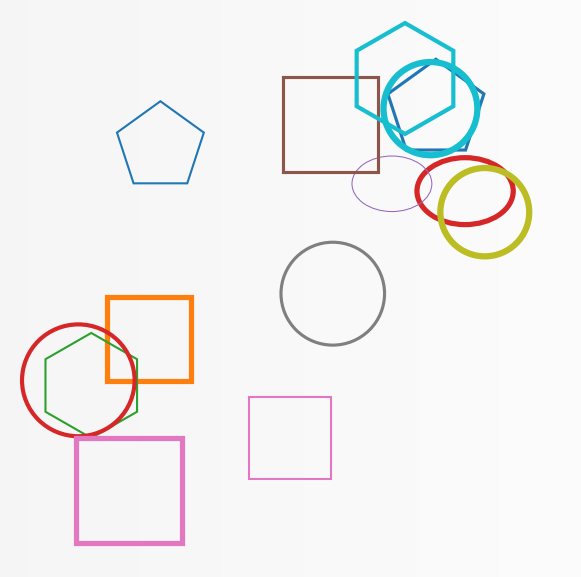[{"shape": "pentagon", "thickness": 1, "radius": 0.39, "center": [0.276, 0.745]}, {"shape": "pentagon", "thickness": 1.5, "radius": 0.43, "center": [0.75, 0.81]}, {"shape": "square", "thickness": 2.5, "radius": 0.36, "center": [0.257, 0.412]}, {"shape": "hexagon", "thickness": 1, "radius": 0.45, "center": [0.157, 0.332]}, {"shape": "oval", "thickness": 2.5, "radius": 0.41, "center": [0.8, 0.668]}, {"shape": "circle", "thickness": 2, "radius": 0.48, "center": [0.135, 0.341]}, {"shape": "oval", "thickness": 0.5, "radius": 0.34, "center": [0.674, 0.681]}, {"shape": "square", "thickness": 1.5, "radius": 0.41, "center": [0.569, 0.784]}, {"shape": "square", "thickness": 1, "radius": 0.35, "center": [0.5, 0.241]}, {"shape": "square", "thickness": 2.5, "radius": 0.46, "center": [0.222, 0.15]}, {"shape": "circle", "thickness": 1.5, "radius": 0.45, "center": [0.573, 0.491]}, {"shape": "circle", "thickness": 3, "radius": 0.38, "center": [0.834, 0.632]}, {"shape": "circle", "thickness": 3, "radius": 0.4, "center": [0.741, 0.811]}, {"shape": "hexagon", "thickness": 2, "radius": 0.48, "center": [0.697, 0.863]}]